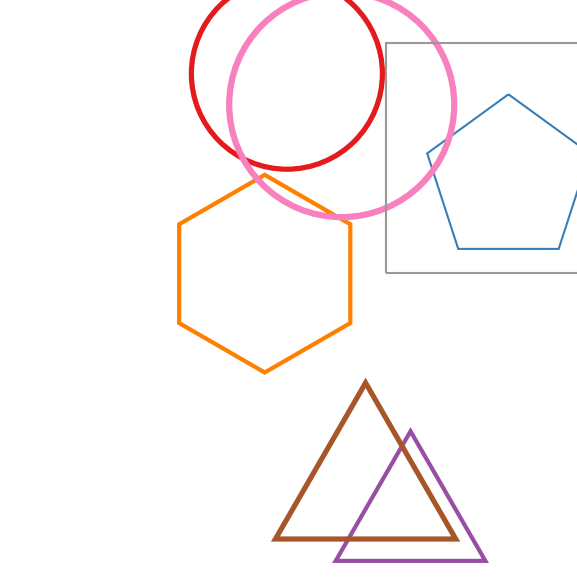[{"shape": "circle", "thickness": 2.5, "radius": 0.83, "center": [0.497, 0.872]}, {"shape": "pentagon", "thickness": 1, "radius": 0.74, "center": [0.88, 0.688]}, {"shape": "triangle", "thickness": 2, "radius": 0.75, "center": [0.711, 0.103]}, {"shape": "hexagon", "thickness": 2, "radius": 0.86, "center": [0.458, 0.525]}, {"shape": "triangle", "thickness": 2.5, "radius": 0.9, "center": [0.633, 0.156]}, {"shape": "circle", "thickness": 3, "radius": 0.97, "center": [0.592, 0.818]}, {"shape": "square", "thickness": 1, "radius": 1.0, "center": [0.868, 0.725]}]